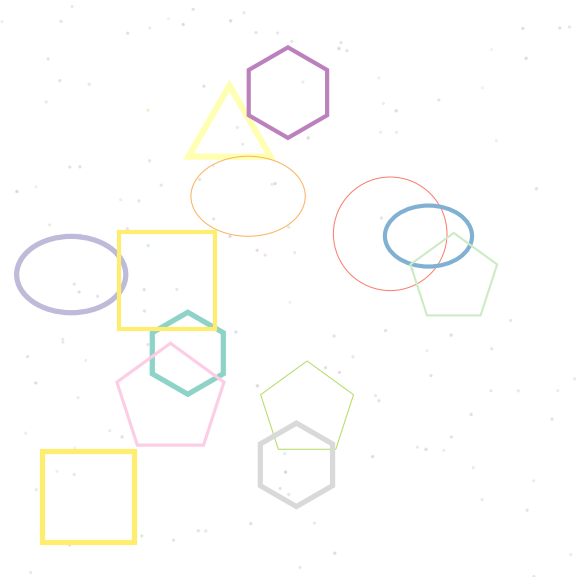[{"shape": "hexagon", "thickness": 2.5, "radius": 0.36, "center": [0.325, 0.387]}, {"shape": "triangle", "thickness": 3, "radius": 0.41, "center": [0.397, 0.769]}, {"shape": "oval", "thickness": 2.5, "radius": 0.47, "center": [0.123, 0.524]}, {"shape": "circle", "thickness": 0.5, "radius": 0.49, "center": [0.676, 0.594]}, {"shape": "oval", "thickness": 2, "radius": 0.38, "center": [0.742, 0.59]}, {"shape": "oval", "thickness": 0.5, "radius": 0.49, "center": [0.43, 0.659]}, {"shape": "pentagon", "thickness": 0.5, "radius": 0.42, "center": [0.532, 0.29]}, {"shape": "pentagon", "thickness": 1.5, "radius": 0.49, "center": [0.295, 0.307]}, {"shape": "hexagon", "thickness": 2.5, "radius": 0.36, "center": [0.513, 0.194]}, {"shape": "hexagon", "thickness": 2, "radius": 0.39, "center": [0.499, 0.839]}, {"shape": "pentagon", "thickness": 1, "radius": 0.39, "center": [0.786, 0.517]}, {"shape": "square", "thickness": 2.5, "radius": 0.39, "center": [0.152, 0.139]}, {"shape": "square", "thickness": 2, "radius": 0.42, "center": [0.289, 0.513]}]